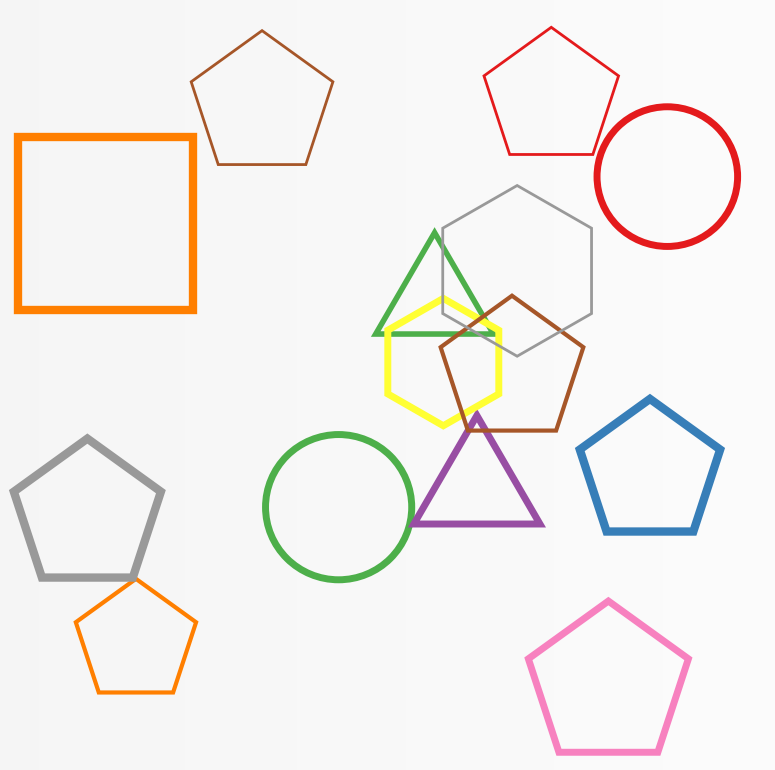[{"shape": "circle", "thickness": 2.5, "radius": 0.45, "center": [0.861, 0.771]}, {"shape": "pentagon", "thickness": 1, "radius": 0.46, "center": [0.711, 0.873]}, {"shape": "pentagon", "thickness": 3, "radius": 0.48, "center": [0.839, 0.387]}, {"shape": "circle", "thickness": 2.5, "radius": 0.47, "center": [0.437, 0.341]}, {"shape": "triangle", "thickness": 2, "radius": 0.44, "center": [0.561, 0.61]}, {"shape": "triangle", "thickness": 2.5, "radius": 0.47, "center": [0.615, 0.366]}, {"shape": "square", "thickness": 3, "radius": 0.56, "center": [0.136, 0.71]}, {"shape": "pentagon", "thickness": 1.5, "radius": 0.41, "center": [0.175, 0.167]}, {"shape": "hexagon", "thickness": 2.5, "radius": 0.41, "center": [0.572, 0.53]}, {"shape": "pentagon", "thickness": 1.5, "radius": 0.48, "center": [0.661, 0.519]}, {"shape": "pentagon", "thickness": 1, "radius": 0.48, "center": [0.338, 0.864]}, {"shape": "pentagon", "thickness": 2.5, "radius": 0.54, "center": [0.785, 0.111]}, {"shape": "pentagon", "thickness": 3, "radius": 0.5, "center": [0.113, 0.331]}, {"shape": "hexagon", "thickness": 1, "radius": 0.55, "center": [0.667, 0.648]}]